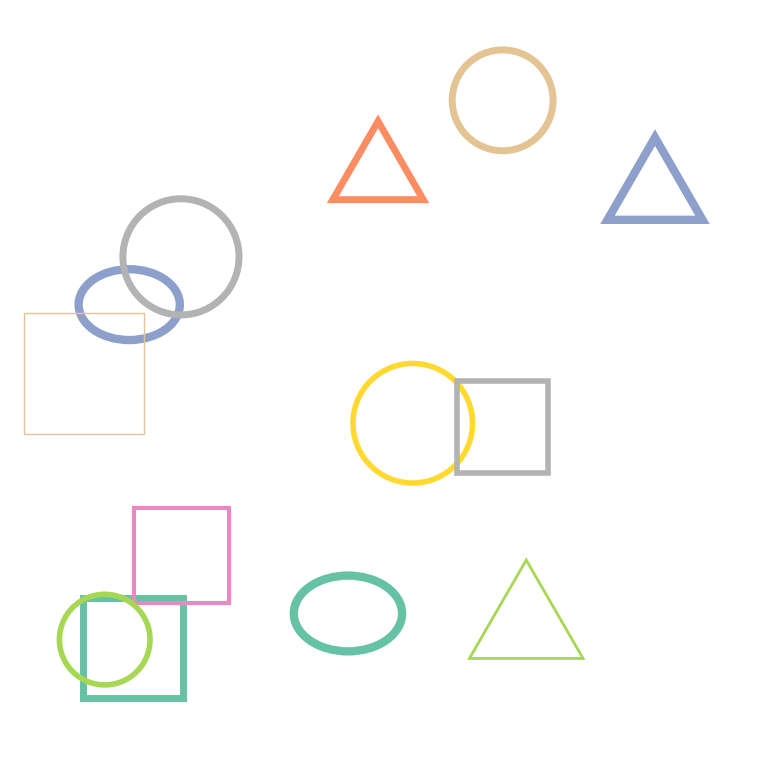[{"shape": "oval", "thickness": 3, "radius": 0.35, "center": [0.452, 0.203]}, {"shape": "square", "thickness": 2.5, "radius": 0.32, "center": [0.173, 0.158]}, {"shape": "triangle", "thickness": 2.5, "radius": 0.34, "center": [0.491, 0.775]}, {"shape": "oval", "thickness": 3, "radius": 0.33, "center": [0.168, 0.604]}, {"shape": "triangle", "thickness": 3, "radius": 0.36, "center": [0.851, 0.75]}, {"shape": "square", "thickness": 1.5, "radius": 0.31, "center": [0.236, 0.279]}, {"shape": "circle", "thickness": 2, "radius": 0.29, "center": [0.136, 0.169]}, {"shape": "triangle", "thickness": 1, "radius": 0.43, "center": [0.683, 0.187]}, {"shape": "circle", "thickness": 2, "radius": 0.39, "center": [0.536, 0.45]}, {"shape": "circle", "thickness": 2.5, "radius": 0.33, "center": [0.653, 0.87]}, {"shape": "square", "thickness": 0.5, "radius": 0.39, "center": [0.109, 0.515]}, {"shape": "square", "thickness": 2, "radius": 0.3, "center": [0.653, 0.446]}, {"shape": "circle", "thickness": 2.5, "radius": 0.38, "center": [0.235, 0.666]}]